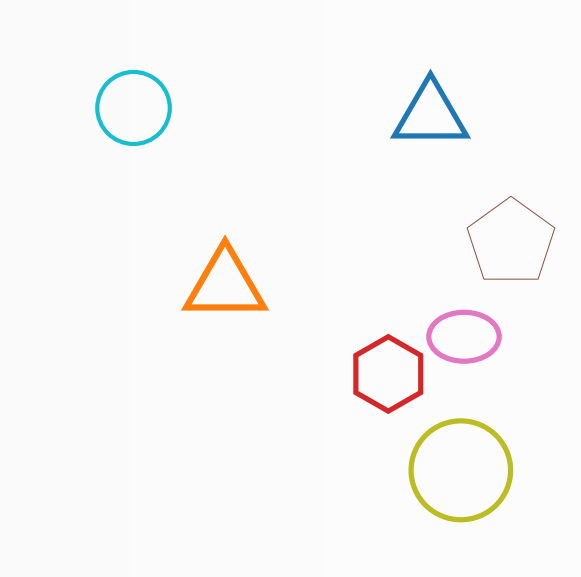[{"shape": "triangle", "thickness": 2.5, "radius": 0.36, "center": [0.741, 0.8]}, {"shape": "triangle", "thickness": 3, "radius": 0.39, "center": [0.387, 0.505]}, {"shape": "hexagon", "thickness": 2.5, "radius": 0.32, "center": [0.668, 0.352]}, {"shape": "pentagon", "thickness": 0.5, "radius": 0.4, "center": [0.879, 0.58]}, {"shape": "oval", "thickness": 2.5, "radius": 0.3, "center": [0.798, 0.416]}, {"shape": "circle", "thickness": 2.5, "radius": 0.43, "center": [0.793, 0.185]}, {"shape": "circle", "thickness": 2, "radius": 0.31, "center": [0.23, 0.812]}]